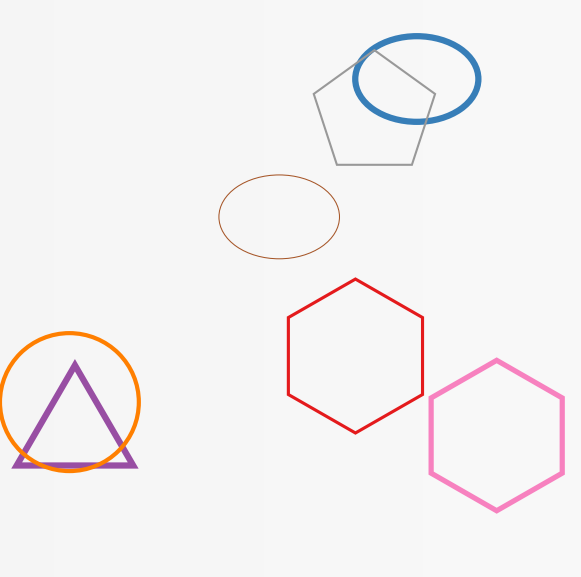[{"shape": "hexagon", "thickness": 1.5, "radius": 0.67, "center": [0.612, 0.383]}, {"shape": "oval", "thickness": 3, "radius": 0.53, "center": [0.717, 0.862]}, {"shape": "triangle", "thickness": 3, "radius": 0.58, "center": [0.129, 0.251]}, {"shape": "circle", "thickness": 2, "radius": 0.6, "center": [0.119, 0.303]}, {"shape": "oval", "thickness": 0.5, "radius": 0.52, "center": [0.48, 0.624]}, {"shape": "hexagon", "thickness": 2.5, "radius": 0.65, "center": [0.855, 0.245]}, {"shape": "pentagon", "thickness": 1, "radius": 0.55, "center": [0.644, 0.803]}]